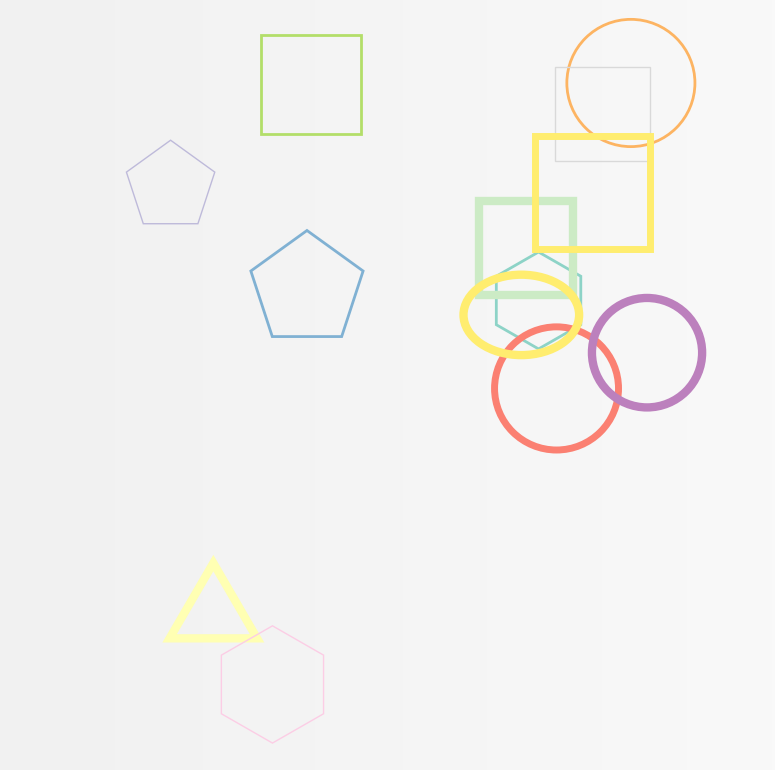[{"shape": "hexagon", "thickness": 1, "radius": 0.31, "center": [0.695, 0.61]}, {"shape": "triangle", "thickness": 3, "radius": 0.33, "center": [0.275, 0.204]}, {"shape": "pentagon", "thickness": 0.5, "radius": 0.3, "center": [0.22, 0.758]}, {"shape": "circle", "thickness": 2.5, "radius": 0.4, "center": [0.718, 0.496]}, {"shape": "pentagon", "thickness": 1, "radius": 0.38, "center": [0.396, 0.625]}, {"shape": "circle", "thickness": 1, "radius": 0.41, "center": [0.814, 0.892]}, {"shape": "square", "thickness": 1, "radius": 0.32, "center": [0.401, 0.89]}, {"shape": "hexagon", "thickness": 0.5, "radius": 0.38, "center": [0.352, 0.111]}, {"shape": "square", "thickness": 0.5, "radius": 0.31, "center": [0.777, 0.852]}, {"shape": "circle", "thickness": 3, "radius": 0.36, "center": [0.835, 0.542]}, {"shape": "square", "thickness": 3, "radius": 0.3, "center": [0.679, 0.678]}, {"shape": "square", "thickness": 2.5, "radius": 0.37, "center": [0.764, 0.75]}, {"shape": "oval", "thickness": 3, "radius": 0.37, "center": [0.673, 0.591]}]